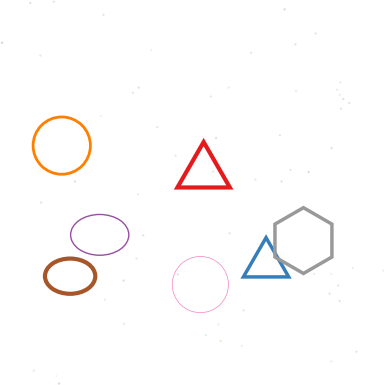[{"shape": "triangle", "thickness": 3, "radius": 0.39, "center": [0.529, 0.552]}, {"shape": "triangle", "thickness": 2.5, "radius": 0.34, "center": [0.691, 0.315]}, {"shape": "oval", "thickness": 1, "radius": 0.38, "center": [0.259, 0.39]}, {"shape": "circle", "thickness": 2, "radius": 0.37, "center": [0.16, 0.622]}, {"shape": "oval", "thickness": 3, "radius": 0.33, "center": [0.182, 0.283]}, {"shape": "circle", "thickness": 0.5, "radius": 0.37, "center": [0.52, 0.261]}, {"shape": "hexagon", "thickness": 2.5, "radius": 0.43, "center": [0.788, 0.375]}]